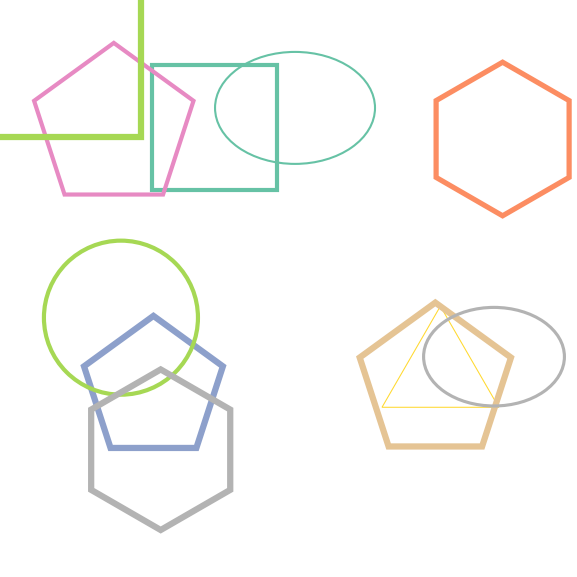[{"shape": "square", "thickness": 2, "radius": 0.54, "center": [0.372, 0.778]}, {"shape": "oval", "thickness": 1, "radius": 0.69, "center": [0.511, 0.812]}, {"shape": "hexagon", "thickness": 2.5, "radius": 0.66, "center": [0.87, 0.758]}, {"shape": "pentagon", "thickness": 3, "radius": 0.63, "center": [0.266, 0.326]}, {"shape": "pentagon", "thickness": 2, "radius": 0.73, "center": [0.197, 0.78]}, {"shape": "circle", "thickness": 2, "radius": 0.67, "center": [0.209, 0.449]}, {"shape": "square", "thickness": 3, "radius": 0.62, "center": [0.119, 0.887]}, {"shape": "triangle", "thickness": 0.5, "radius": 0.58, "center": [0.763, 0.352]}, {"shape": "pentagon", "thickness": 3, "radius": 0.69, "center": [0.754, 0.337]}, {"shape": "oval", "thickness": 1.5, "radius": 0.61, "center": [0.855, 0.381]}, {"shape": "hexagon", "thickness": 3, "radius": 0.7, "center": [0.278, 0.22]}]